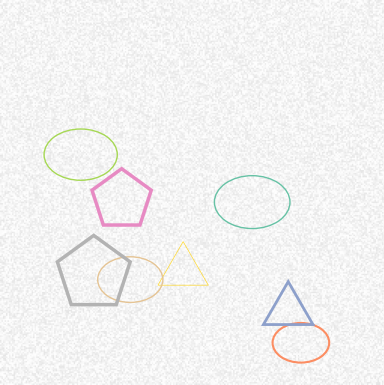[{"shape": "oval", "thickness": 1, "radius": 0.49, "center": [0.655, 0.475]}, {"shape": "oval", "thickness": 1.5, "radius": 0.37, "center": [0.782, 0.11]}, {"shape": "triangle", "thickness": 2, "radius": 0.37, "center": [0.749, 0.194]}, {"shape": "pentagon", "thickness": 2.5, "radius": 0.4, "center": [0.316, 0.481]}, {"shape": "oval", "thickness": 1, "radius": 0.48, "center": [0.21, 0.598]}, {"shape": "triangle", "thickness": 0.5, "radius": 0.38, "center": [0.476, 0.297]}, {"shape": "oval", "thickness": 1, "radius": 0.42, "center": [0.338, 0.274]}, {"shape": "pentagon", "thickness": 2.5, "radius": 0.5, "center": [0.244, 0.289]}]